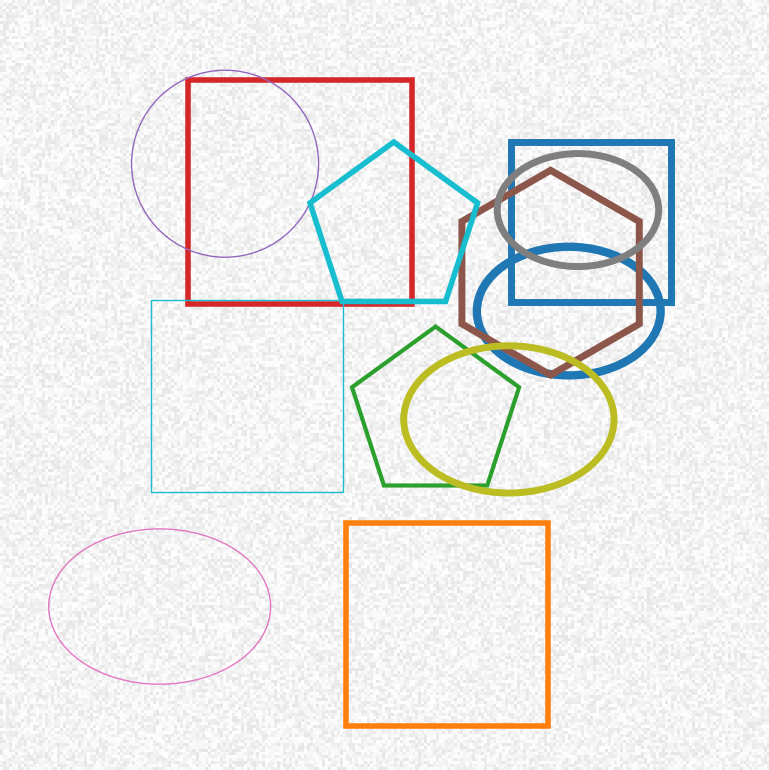[{"shape": "oval", "thickness": 3, "radius": 0.6, "center": [0.739, 0.596]}, {"shape": "square", "thickness": 2.5, "radius": 0.52, "center": [0.768, 0.712]}, {"shape": "square", "thickness": 2, "radius": 0.66, "center": [0.58, 0.189]}, {"shape": "pentagon", "thickness": 1.5, "radius": 0.57, "center": [0.566, 0.462]}, {"shape": "square", "thickness": 2, "radius": 0.73, "center": [0.39, 0.75]}, {"shape": "circle", "thickness": 0.5, "radius": 0.61, "center": [0.292, 0.787]}, {"shape": "hexagon", "thickness": 2.5, "radius": 0.66, "center": [0.715, 0.646]}, {"shape": "oval", "thickness": 0.5, "radius": 0.72, "center": [0.207, 0.212]}, {"shape": "oval", "thickness": 2.5, "radius": 0.52, "center": [0.751, 0.727]}, {"shape": "oval", "thickness": 2.5, "radius": 0.68, "center": [0.661, 0.455]}, {"shape": "pentagon", "thickness": 2, "radius": 0.57, "center": [0.511, 0.701]}, {"shape": "square", "thickness": 0.5, "radius": 0.62, "center": [0.321, 0.486]}]